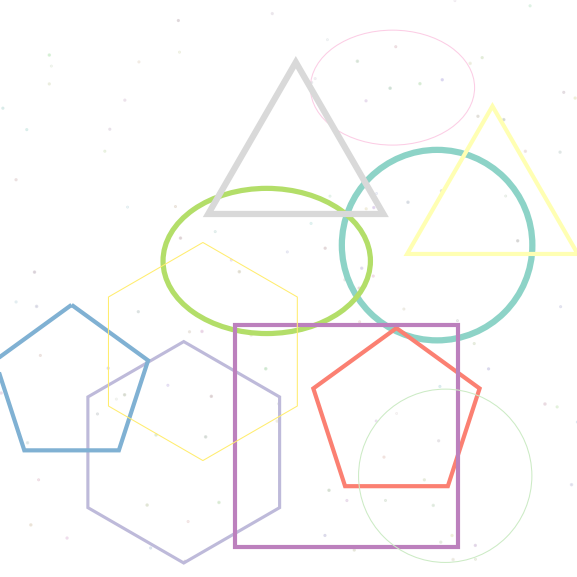[{"shape": "circle", "thickness": 3, "radius": 0.82, "center": [0.757, 0.575]}, {"shape": "triangle", "thickness": 2, "radius": 0.85, "center": [0.853, 0.645]}, {"shape": "hexagon", "thickness": 1.5, "radius": 0.96, "center": [0.318, 0.216]}, {"shape": "pentagon", "thickness": 2, "radius": 0.76, "center": [0.687, 0.28]}, {"shape": "pentagon", "thickness": 2, "radius": 0.7, "center": [0.124, 0.332]}, {"shape": "oval", "thickness": 2.5, "radius": 0.9, "center": [0.462, 0.547]}, {"shape": "oval", "thickness": 0.5, "radius": 0.71, "center": [0.68, 0.847]}, {"shape": "triangle", "thickness": 3, "radius": 0.88, "center": [0.512, 0.716]}, {"shape": "square", "thickness": 2, "radius": 0.96, "center": [0.6, 0.244]}, {"shape": "circle", "thickness": 0.5, "radius": 0.75, "center": [0.771, 0.175]}, {"shape": "hexagon", "thickness": 0.5, "radius": 0.94, "center": [0.351, 0.39]}]